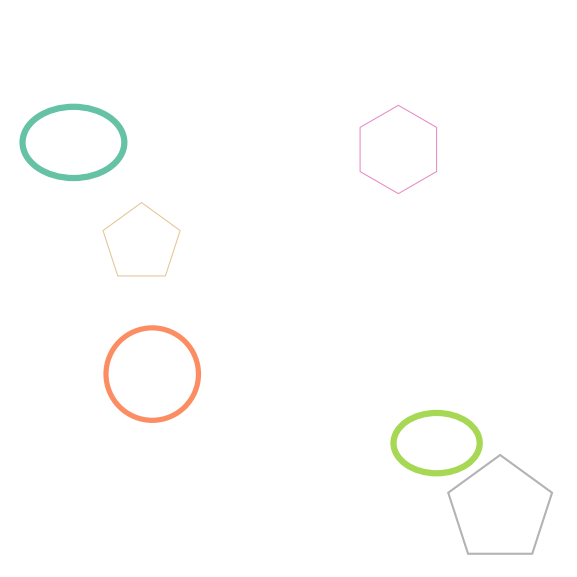[{"shape": "oval", "thickness": 3, "radius": 0.44, "center": [0.127, 0.753]}, {"shape": "circle", "thickness": 2.5, "radius": 0.4, "center": [0.264, 0.351]}, {"shape": "hexagon", "thickness": 0.5, "radius": 0.38, "center": [0.69, 0.74]}, {"shape": "oval", "thickness": 3, "radius": 0.37, "center": [0.756, 0.232]}, {"shape": "pentagon", "thickness": 0.5, "radius": 0.35, "center": [0.245, 0.578]}, {"shape": "pentagon", "thickness": 1, "radius": 0.47, "center": [0.866, 0.117]}]